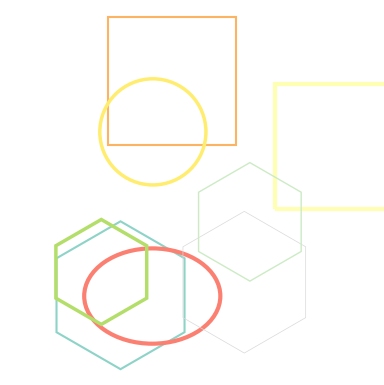[{"shape": "hexagon", "thickness": 1.5, "radius": 0.96, "center": [0.313, 0.233]}, {"shape": "square", "thickness": 3, "radius": 0.81, "center": [0.877, 0.62]}, {"shape": "oval", "thickness": 3, "radius": 0.88, "center": [0.396, 0.231]}, {"shape": "square", "thickness": 1.5, "radius": 0.83, "center": [0.447, 0.789]}, {"shape": "hexagon", "thickness": 2.5, "radius": 0.68, "center": [0.263, 0.294]}, {"shape": "hexagon", "thickness": 0.5, "radius": 0.92, "center": [0.635, 0.267]}, {"shape": "hexagon", "thickness": 1, "radius": 0.77, "center": [0.649, 0.424]}, {"shape": "circle", "thickness": 2.5, "radius": 0.69, "center": [0.397, 0.657]}]